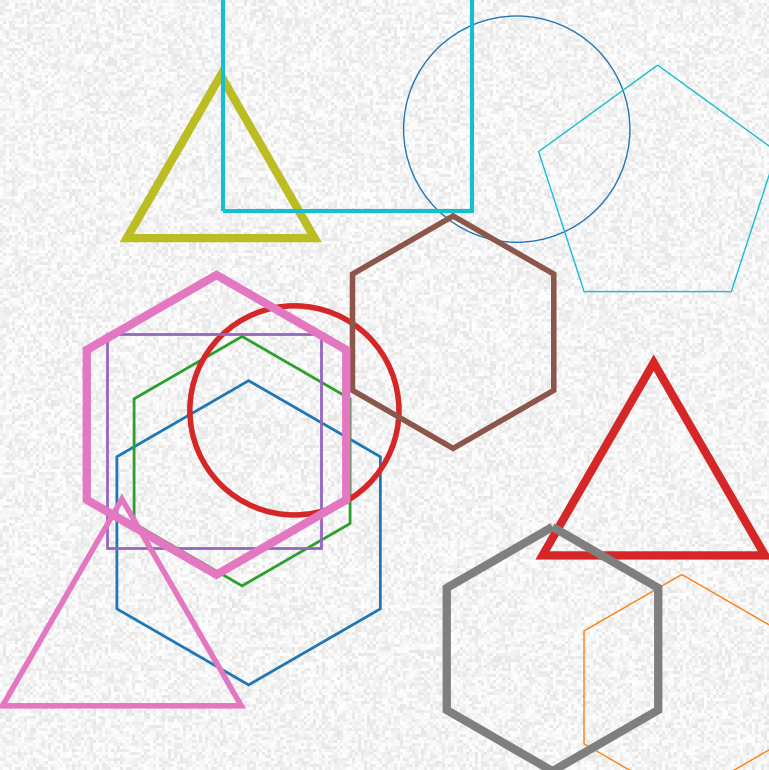[{"shape": "hexagon", "thickness": 1, "radius": 0.99, "center": [0.323, 0.308]}, {"shape": "circle", "thickness": 0.5, "radius": 0.73, "center": [0.671, 0.832]}, {"shape": "hexagon", "thickness": 0.5, "radius": 0.73, "center": [0.885, 0.107]}, {"shape": "hexagon", "thickness": 1, "radius": 0.81, "center": [0.314, 0.401]}, {"shape": "triangle", "thickness": 3, "radius": 0.83, "center": [0.849, 0.362]}, {"shape": "circle", "thickness": 2, "radius": 0.68, "center": [0.382, 0.467]}, {"shape": "square", "thickness": 1, "radius": 0.7, "center": [0.278, 0.427]}, {"shape": "hexagon", "thickness": 2, "radius": 0.75, "center": [0.588, 0.569]}, {"shape": "triangle", "thickness": 2, "radius": 0.9, "center": [0.158, 0.173]}, {"shape": "hexagon", "thickness": 3, "radius": 0.97, "center": [0.281, 0.448]}, {"shape": "hexagon", "thickness": 3, "radius": 0.79, "center": [0.718, 0.157]}, {"shape": "triangle", "thickness": 3, "radius": 0.7, "center": [0.287, 0.761]}, {"shape": "square", "thickness": 1.5, "radius": 0.81, "center": [0.451, 0.888]}, {"shape": "pentagon", "thickness": 0.5, "radius": 0.81, "center": [0.854, 0.753]}]